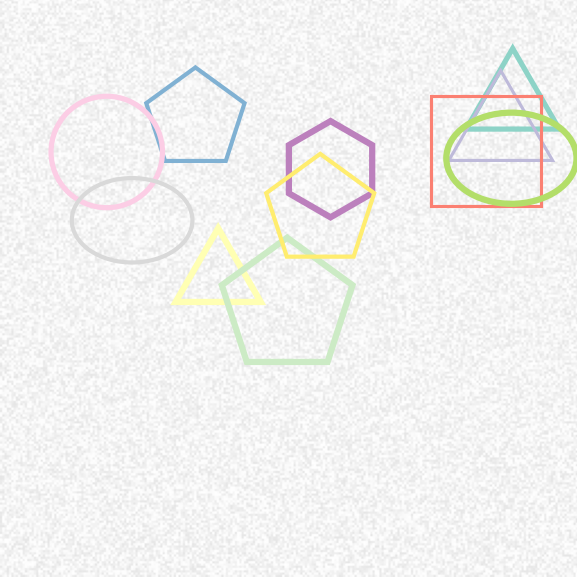[{"shape": "triangle", "thickness": 2.5, "radius": 0.47, "center": [0.888, 0.822]}, {"shape": "triangle", "thickness": 3, "radius": 0.43, "center": [0.378, 0.519]}, {"shape": "triangle", "thickness": 1.5, "radius": 0.52, "center": [0.867, 0.773]}, {"shape": "square", "thickness": 1.5, "radius": 0.48, "center": [0.841, 0.738]}, {"shape": "pentagon", "thickness": 2, "radius": 0.45, "center": [0.338, 0.793]}, {"shape": "oval", "thickness": 3, "radius": 0.56, "center": [0.886, 0.725]}, {"shape": "circle", "thickness": 2.5, "radius": 0.48, "center": [0.185, 0.736]}, {"shape": "oval", "thickness": 2, "radius": 0.52, "center": [0.229, 0.618]}, {"shape": "hexagon", "thickness": 3, "radius": 0.42, "center": [0.572, 0.706]}, {"shape": "pentagon", "thickness": 3, "radius": 0.59, "center": [0.497, 0.469]}, {"shape": "pentagon", "thickness": 2, "radius": 0.49, "center": [0.554, 0.634]}]